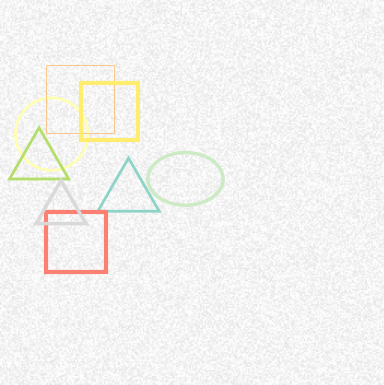[{"shape": "triangle", "thickness": 2, "radius": 0.46, "center": [0.334, 0.497]}, {"shape": "circle", "thickness": 2, "radius": 0.47, "center": [0.134, 0.652]}, {"shape": "square", "thickness": 3, "radius": 0.39, "center": [0.198, 0.371]}, {"shape": "square", "thickness": 0.5, "radius": 0.44, "center": [0.207, 0.744]}, {"shape": "triangle", "thickness": 2, "radius": 0.44, "center": [0.102, 0.579]}, {"shape": "triangle", "thickness": 2.5, "radius": 0.37, "center": [0.158, 0.457]}, {"shape": "oval", "thickness": 2.5, "radius": 0.49, "center": [0.482, 0.535]}, {"shape": "square", "thickness": 3, "radius": 0.37, "center": [0.284, 0.711]}]